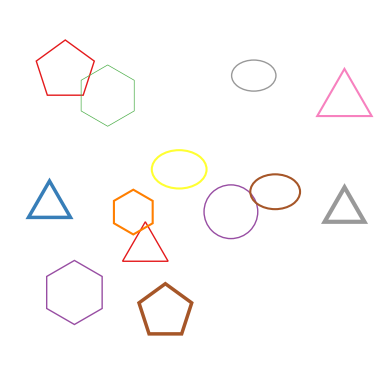[{"shape": "pentagon", "thickness": 1, "radius": 0.4, "center": [0.17, 0.817]}, {"shape": "triangle", "thickness": 1, "radius": 0.34, "center": [0.377, 0.356]}, {"shape": "triangle", "thickness": 2.5, "radius": 0.32, "center": [0.129, 0.467]}, {"shape": "hexagon", "thickness": 0.5, "radius": 0.4, "center": [0.28, 0.752]}, {"shape": "hexagon", "thickness": 1, "radius": 0.42, "center": [0.193, 0.24]}, {"shape": "circle", "thickness": 1, "radius": 0.35, "center": [0.6, 0.45]}, {"shape": "hexagon", "thickness": 1.5, "radius": 0.29, "center": [0.346, 0.449]}, {"shape": "oval", "thickness": 1.5, "radius": 0.36, "center": [0.465, 0.56]}, {"shape": "oval", "thickness": 1.5, "radius": 0.32, "center": [0.715, 0.502]}, {"shape": "pentagon", "thickness": 2.5, "radius": 0.36, "center": [0.43, 0.191]}, {"shape": "triangle", "thickness": 1.5, "radius": 0.41, "center": [0.895, 0.739]}, {"shape": "oval", "thickness": 1, "radius": 0.29, "center": [0.659, 0.804]}, {"shape": "triangle", "thickness": 3, "radius": 0.3, "center": [0.895, 0.454]}]